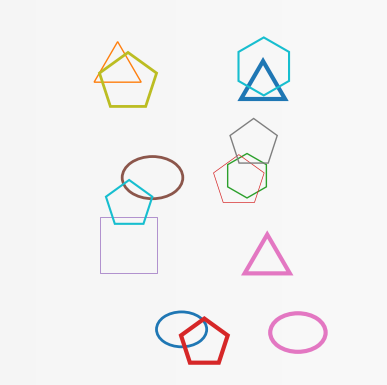[{"shape": "triangle", "thickness": 3, "radius": 0.33, "center": [0.679, 0.776]}, {"shape": "oval", "thickness": 2, "radius": 0.32, "center": [0.469, 0.145]}, {"shape": "triangle", "thickness": 1, "radius": 0.35, "center": [0.304, 0.822]}, {"shape": "hexagon", "thickness": 1, "radius": 0.29, "center": [0.637, 0.544]}, {"shape": "pentagon", "thickness": 3, "radius": 0.32, "center": [0.527, 0.109]}, {"shape": "pentagon", "thickness": 0.5, "radius": 0.34, "center": [0.616, 0.53]}, {"shape": "square", "thickness": 0.5, "radius": 0.36, "center": [0.332, 0.364]}, {"shape": "oval", "thickness": 2, "radius": 0.39, "center": [0.394, 0.539]}, {"shape": "triangle", "thickness": 3, "radius": 0.34, "center": [0.69, 0.324]}, {"shape": "oval", "thickness": 3, "radius": 0.36, "center": [0.769, 0.136]}, {"shape": "pentagon", "thickness": 1, "radius": 0.32, "center": [0.655, 0.628]}, {"shape": "pentagon", "thickness": 2, "radius": 0.39, "center": [0.33, 0.786]}, {"shape": "pentagon", "thickness": 1.5, "radius": 0.31, "center": [0.333, 0.47]}, {"shape": "hexagon", "thickness": 1.5, "radius": 0.38, "center": [0.681, 0.827]}]